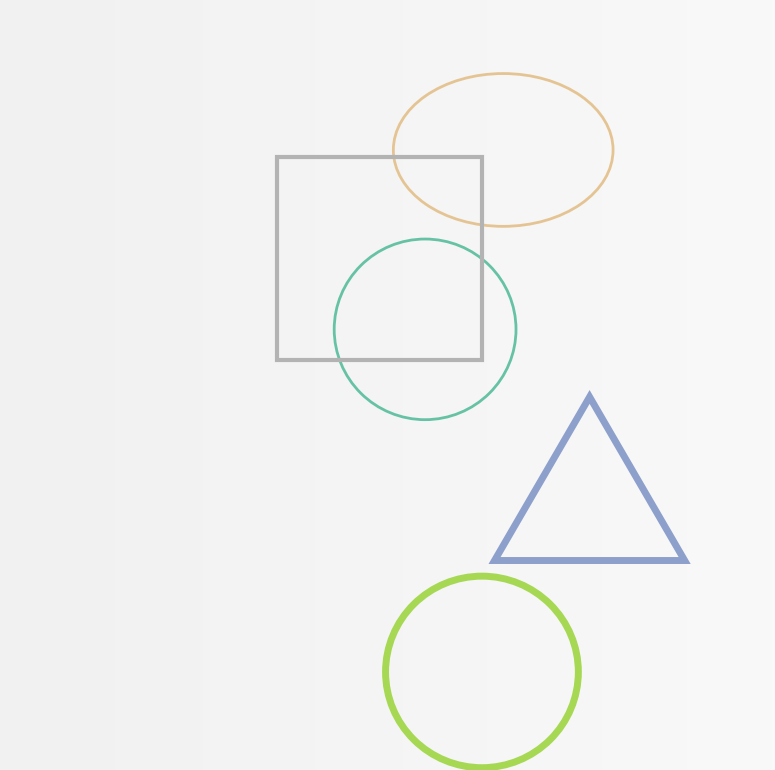[{"shape": "circle", "thickness": 1, "radius": 0.59, "center": [0.549, 0.572]}, {"shape": "triangle", "thickness": 2.5, "radius": 0.71, "center": [0.761, 0.343]}, {"shape": "circle", "thickness": 2.5, "radius": 0.62, "center": [0.622, 0.127]}, {"shape": "oval", "thickness": 1, "radius": 0.71, "center": [0.649, 0.805]}, {"shape": "square", "thickness": 1.5, "radius": 0.66, "center": [0.49, 0.664]}]